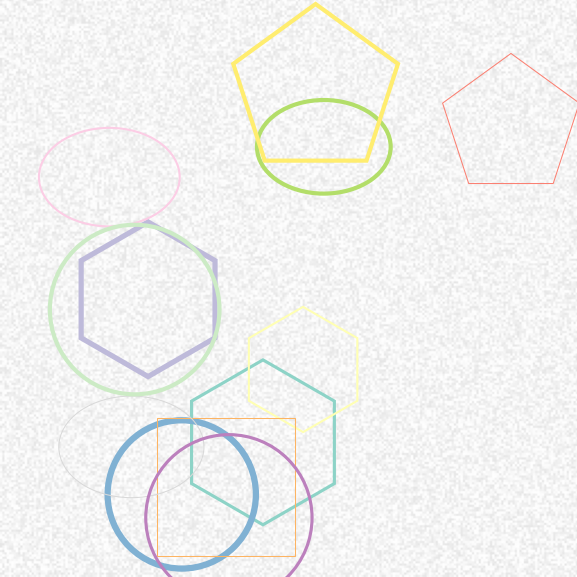[{"shape": "hexagon", "thickness": 1.5, "radius": 0.71, "center": [0.455, 0.233]}, {"shape": "hexagon", "thickness": 1, "radius": 0.54, "center": [0.525, 0.359]}, {"shape": "hexagon", "thickness": 2.5, "radius": 0.67, "center": [0.256, 0.481]}, {"shape": "pentagon", "thickness": 0.5, "radius": 0.62, "center": [0.885, 0.782]}, {"shape": "circle", "thickness": 3, "radius": 0.64, "center": [0.315, 0.143]}, {"shape": "square", "thickness": 0.5, "radius": 0.6, "center": [0.391, 0.156]}, {"shape": "oval", "thickness": 2, "radius": 0.58, "center": [0.561, 0.745]}, {"shape": "oval", "thickness": 1, "radius": 0.61, "center": [0.189, 0.692]}, {"shape": "oval", "thickness": 0.5, "radius": 0.63, "center": [0.227, 0.225]}, {"shape": "circle", "thickness": 1.5, "radius": 0.72, "center": [0.396, 0.103]}, {"shape": "circle", "thickness": 2, "radius": 0.73, "center": [0.233, 0.463]}, {"shape": "pentagon", "thickness": 2, "radius": 0.75, "center": [0.547, 0.842]}]